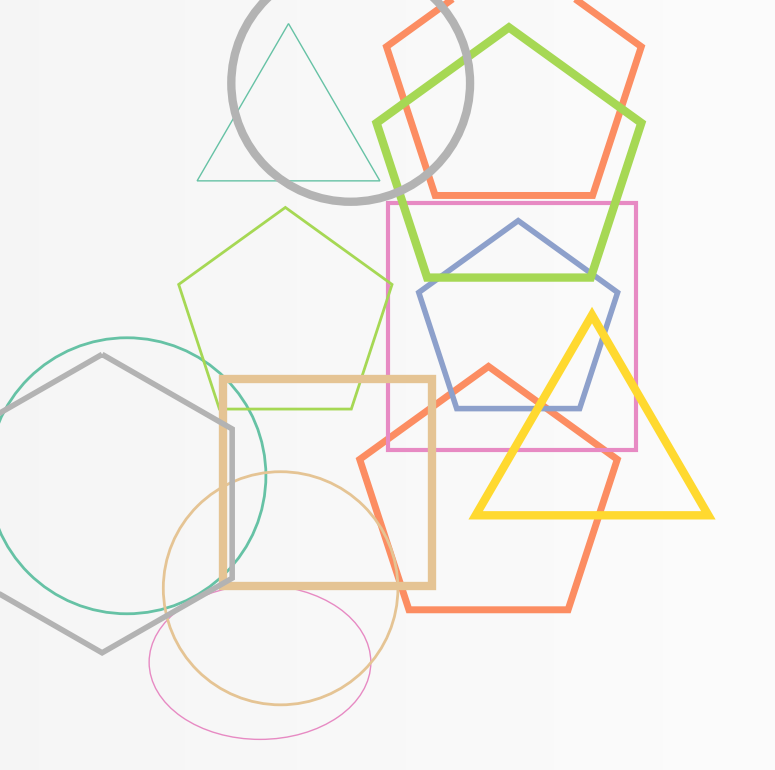[{"shape": "triangle", "thickness": 0.5, "radius": 0.68, "center": [0.372, 0.833]}, {"shape": "circle", "thickness": 1, "radius": 0.9, "center": [0.164, 0.382]}, {"shape": "pentagon", "thickness": 2.5, "radius": 0.86, "center": [0.663, 0.886]}, {"shape": "pentagon", "thickness": 2.5, "radius": 0.87, "center": [0.63, 0.349]}, {"shape": "pentagon", "thickness": 2, "radius": 0.67, "center": [0.669, 0.578]}, {"shape": "square", "thickness": 1.5, "radius": 0.8, "center": [0.661, 0.576]}, {"shape": "oval", "thickness": 0.5, "radius": 0.72, "center": [0.335, 0.14]}, {"shape": "pentagon", "thickness": 3, "radius": 0.9, "center": [0.657, 0.785]}, {"shape": "pentagon", "thickness": 1, "radius": 0.72, "center": [0.368, 0.586]}, {"shape": "triangle", "thickness": 3, "radius": 0.87, "center": [0.764, 0.417]}, {"shape": "square", "thickness": 3, "radius": 0.67, "center": [0.422, 0.373]}, {"shape": "circle", "thickness": 1, "radius": 0.76, "center": [0.362, 0.236]}, {"shape": "circle", "thickness": 3, "radius": 0.77, "center": [0.453, 0.892]}, {"shape": "hexagon", "thickness": 2, "radius": 0.97, "center": [0.132, 0.346]}]